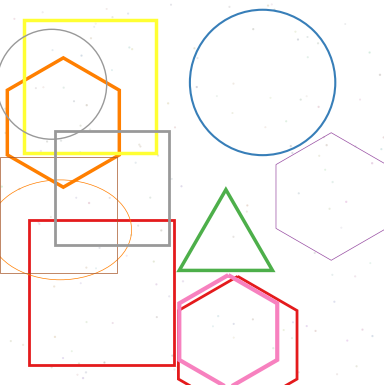[{"shape": "hexagon", "thickness": 2, "radius": 0.89, "center": [0.617, 0.104]}, {"shape": "square", "thickness": 2, "radius": 0.94, "center": [0.264, 0.24]}, {"shape": "circle", "thickness": 1.5, "radius": 0.94, "center": [0.682, 0.786]}, {"shape": "triangle", "thickness": 2.5, "radius": 0.7, "center": [0.587, 0.368]}, {"shape": "hexagon", "thickness": 0.5, "radius": 0.83, "center": [0.86, 0.49]}, {"shape": "oval", "thickness": 0.5, "radius": 0.93, "center": [0.157, 0.403]}, {"shape": "hexagon", "thickness": 2.5, "radius": 0.84, "center": [0.164, 0.682]}, {"shape": "square", "thickness": 2.5, "radius": 0.86, "center": [0.233, 0.774]}, {"shape": "square", "thickness": 0.5, "radius": 0.75, "center": [0.152, 0.441]}, {"shape": "hexagon", "thickness": 3, "radius": 0.73, "center": [0.593, 0.139]}, {"shape": "square", "thickness": 2, "radius": 0.74, "center": [0.292, 0.512]}, {"shape": "circle", "thickness": 1, "radius": 0.71, "center": [0.134, 0.781]}]